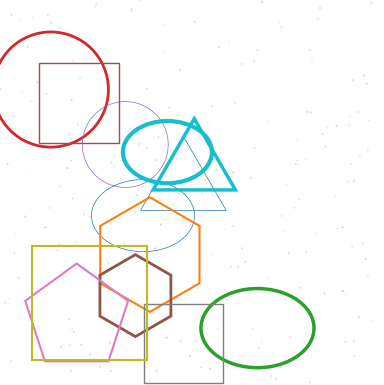[{"shape": "oval", "thickness": 0.5, "radius": 0.67, "center": [0.371, 0.44]}, {"shape": "triangle", "thickness": 0.5, "radius": 0.64, "center": [0.476, 0.518]}, {"shape": "hexagon", "thickness": 1.5, "radius": 0.74, "center": [0.389, 0.339]}, {"shape": "oval", "thickness": 2.5, "radius": 0.73, "center": [0.669, 0.148]}, {"shape": "circle", "thickness": 2, "radius": 0.75, "center": [0.132, 0.767]}, {"shape": "circle", "thickness": 0.5, "radius": 0.56, "center": [0.325, 0.625]}, {"shape": "hexagon", "thickness": 2, "radius": 0.53, "center": [0.352, 0.232]}, {"shape": "square", "thickness": 1, "radius": 0.52, "center": [0.205, 0.733]}, {"shape": "pentagon", "thickness": 1.5, "radius": 0.7, "center": [0.199, 0.175]}, {"shape": "square", "thickness": 1, "radius": 0.51, "center": [0.476, 0.107]}, {"shape": "square", "thickness": 1.5, "radius": 0.74, "center": [0.233, 0.213]}, {"shape": "oval", "thickness": 3, "radius": 0.58, "center": [0.435, 0.605]}, {"shape": "triangle", "thickness": 2.5, "radius": 0.62, "center": [0.505, 0.568]}]